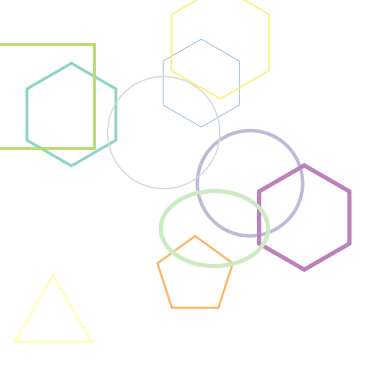[{"shape": "hexagon", "thickness": 2, "radius": 0.67, "center": [0.185, 0.702]}, {"shape": "triangle", "thickness": 1.5, "radius": 0.58, "center": [0.138, 0.17]}, {"shape": "circle", "thickness": 2.5, "radius": 0.68, "center": [0.649, 0.524]}, {"shape": "hexagon", "thickness": 0.5, "radius": 0.57, "center": [0.523, 0.784]}, {"shape": "pentagon", "thickness": 1.5, "radius": 0.51, "center": [0.507, 0.284]}, {"shape": "square", "thickness": 2, "radius": 0.67, "center": [0.109, 0.75]}, {"shape": "circle", "thickness": 1, "radius": 0.73, "center": [0.425, 0.656]}, {"shape": "hexagon", "thickness": 3, "radius": 0.68, "center": [0.79, 0.435]}, {"shape": "oval", "thickness": 3, "radius": 0.7, "center": [0.557, 0.406]}, {"shape": "hexagon", "thickness": 1, "radius": 0.73, "center": [0.572, 0.889]}]